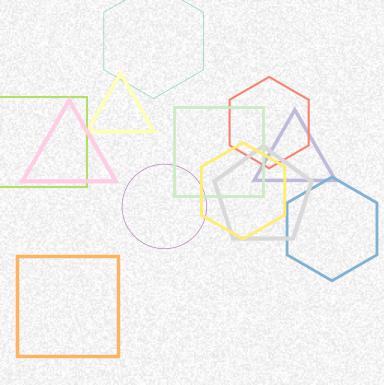[{"shape": "hexagon", "thickness": 0.5, "radius": 0.75, "center": [0.399, 0.893]}, {"shape": "triangle", "thickness": 2.5, "radius": 0.5, "center": [0.313, 0.709]}, {"shape": "triangle", "thickness": 2.5, "radius": 0.61, "center": [0.766, 0.592]}, {"shape": "hexagon", "thickness": 1.5, "radius": 0.59, "center": [0.699, 0.682]}, {"shape": "hexagon", "thickness": 2, "radius": 0.67, "center": [0.862, 0.406]}, {"shape": "square", "thickness": 2.5, "radius": 0.65, "center": [0.175, 0.206]}, {"shape": "square", "thickness": 1.5, "radius": 0.59, "center": [0.109, 0.631]}, {"shape": "triangle", "thickness": 3, "radius": 0.7, "center": [0.18, 0.599]}, {"shape": "pentagon", "thickness": 3, "radius": 0.66, "center": [0.683, 0.488]}, {"shape": "circle", "thickness": 0.5, "radius": 0.55, "center": [0.427, 0.464]}, {"shape": "square", "thickness": 2, "radius": 0.58, "center": [0.568, 0.605]}, {"shape": "hexagon", "thickness": 2, "radius": 0.63, "center": [0.631, 0.504]}]